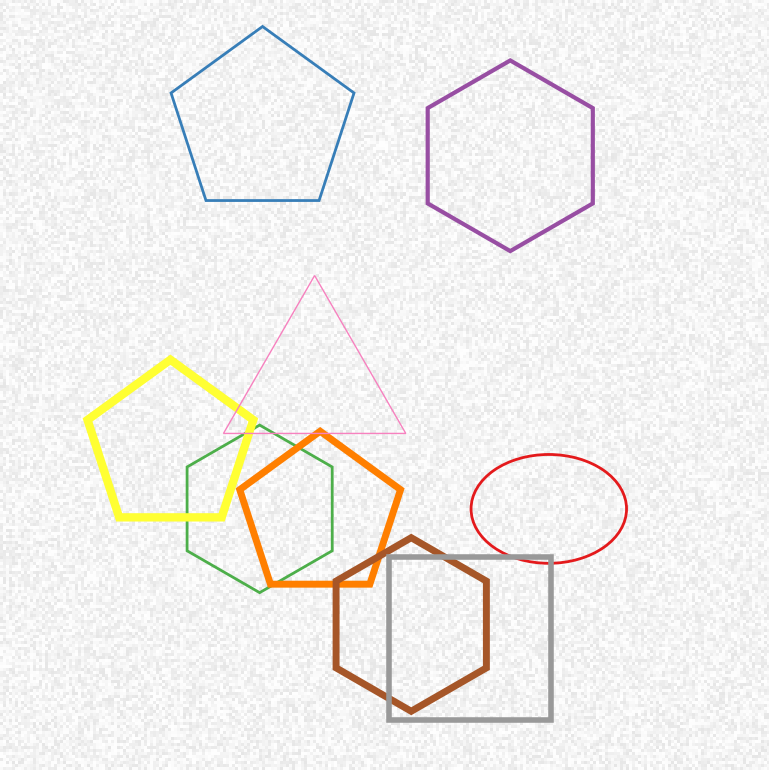[{"shape": "oval", "thickness": 1, "radius": 0.5, "center": [0.713, 0.339]}, {"shape": "pentagon", "thickness": 1, "radius": 0.62, "center": [0.341, 0.841]}, {"shape": "hexagon", "thickness": 1, "radius": 0.54, "center": [0.337, 0.339]}, {"shape": "hexagon", "thickness": 1.5, "radius": 0.62, "center": [0.663, 0.798]}, {"shape": "pentagon", "thickness": 2.5, "radius": 0.55, "center": [0.416, 0.33]}, {"shape": "pentagon", "thickness": 3, "radius": 0.57, "center": [0.221, 0.42]}, {"shape": "hexagon", "thickness": 2.5, "radius": 0.56, "center": [0.534, 0.189]}, {"shape": "triangle", "thickness": 0.5, "radius": 0.68, "center": [0.409, 0.505]}, {"shape": "square", "thickness": 2, "radius": 0.53, "center": [0.61, 0.171]}]